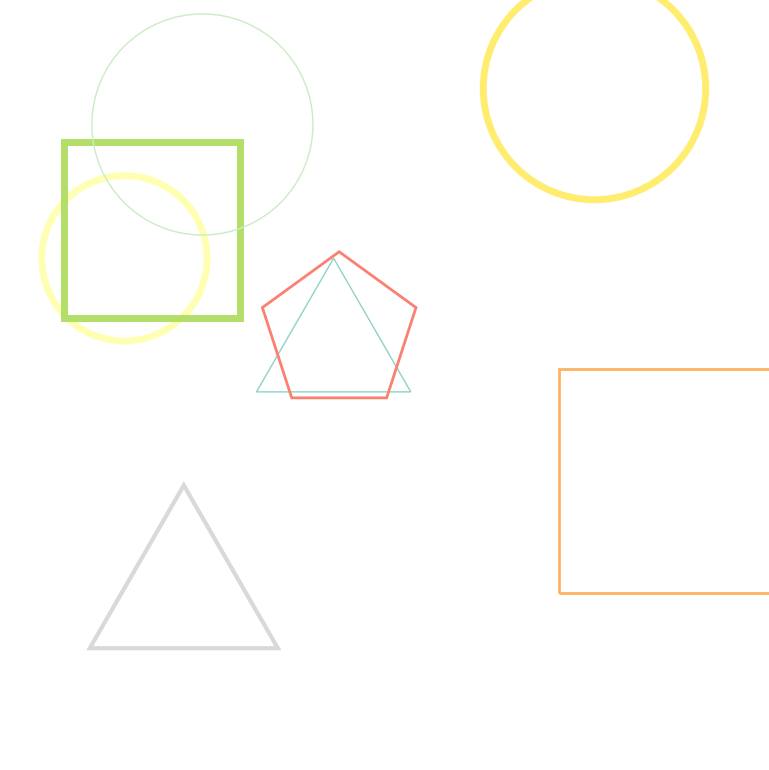[{"shape": "triangle", "thickness": 0.5, "radius": 0.58, "center": [0.433, 0.549]}, {"shape": "circle", "thickness": 2.5, "radius": 0.54, "center": [0.162, 0.665]}, {"shape": "pentagon", "thickness": 1, "radius": 0.52, "center": [0.441, 0.568]}, {"shape": "square", "thickness": 1, "radius": 0.73, "center": [0.871, 0.375]}, {"shape": "square", "thickness": 2.5, "radius": 0.57, "center": [0.197, 0.701]}, {"shape": "triangle", "thickness": 1.5, "radius": 0.71, "center": [0.239, 0.229]}, {"shape": "circle", "thickness": 0.5, "radius": 0.72, "center": [0.263, 0.838]}, {"shape": "circle", "thickness": 2.5, "radius": 0.72, "center": [0.772, 0.885]}]